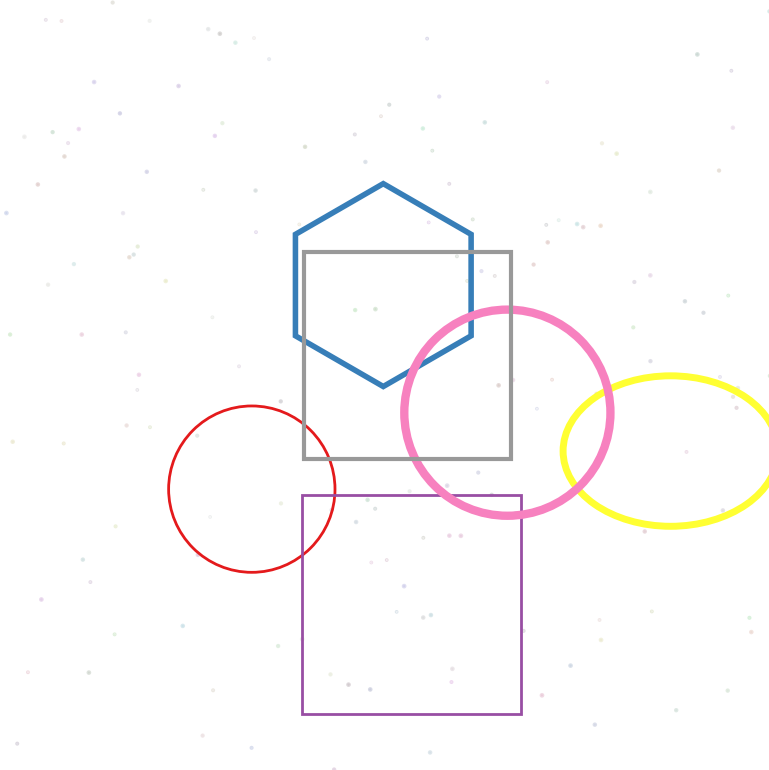[{"shape": "circle", "thickness": 1, "radius": 0.54, "center": [0.327, 0.365]}, {"shape": "hexagon", "thickness": 2, "radius": 0.66, "center": [0.498, 0.63]}, {"shape": "square", "thickness": 1, "radius": 0.71, "center": [0.534, 0.215]}, {"shape": "oval", "thickness": 2.5, "radius": 0.7, "center": [0.871, 0.414]}, {"shape": "circle", "thickness": 3, "radius": 0.67, "center": [0.659, 0.464]}, {"shape": "square", "thickness": 1.5, "radius": 0.67, "center": [0.53, 0.538]}]